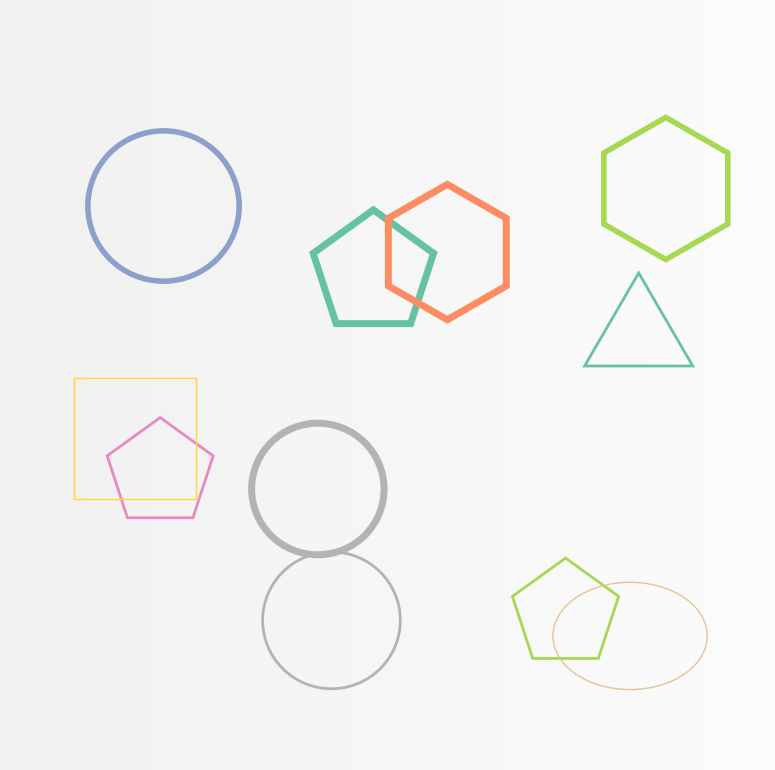[{"shape": "triangle", "thickness": 1, "radius": 0.4, "center": [0.824, 0.565]}, {"shape": "pentagon", "thickness": 2.5, "radius": 0.41, "center": [0.482, 0.646]}, {"shape": "hexagon", "thickness": 2.5, "radius": 0.44, "center": [0.577, 0.673]}, {"shape": "circle", "thickness": 2, "radius": 0.49, "center": [0.211, 0.732]}, {"shape": "pentagon", "thickness": 1, "radius": 0.36, "center": [0.207, 0.386]}, {"shape": "hexagon", "thickness": 2, "radius": 0.46, "center": [0.859, 0.755]}, {"shape": "pentagon", "thickness": 1, "radius": 0.36, "center": [0.73, 0.203]}, {"shape": "square", "thickness": 0.5, "radius": 0.39, "center": [0.174, 0.431]}, {"shape": "oval", "thickness": 0.5, "radius": 0.5, "center": [0.813, 0.174]}, {"shape": "circle", "thickness": 2.5, "radius": 0.43, "center": [0.41, 0.365]}, {"shape": "circle", "thickness": 1, "radius": 0.44, "center": [0.428, 0.194]}]